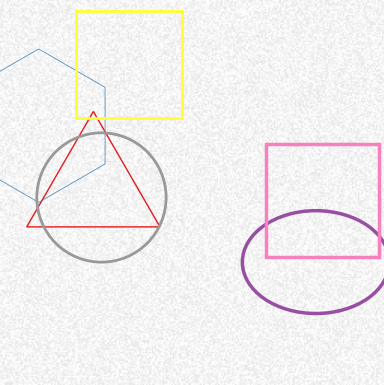[{"shape": "triangle", "thickness": 1, "radius": 1.0, "center": [0.242, 0.511]}, {"shape": "hexagon", "thickness": 0.5, "radius": 1.0, "center": [0.1, 0.674]}, {"shape": "oval", "thickness": 2.5, "radius": 0.95, "center": [0.82, 0.319]}, {"shape": "square", "thickness": 2, "radius": 0.69, "center": [0.335, 0.832]}, {"shape": "square", "thickness": 2.5, "radius": 0.73, "center": [0.838, 0.479]}, {"shape": "circle", "thickness": 2, "radius": 0.84, "center": [0.264, 0.487]}]